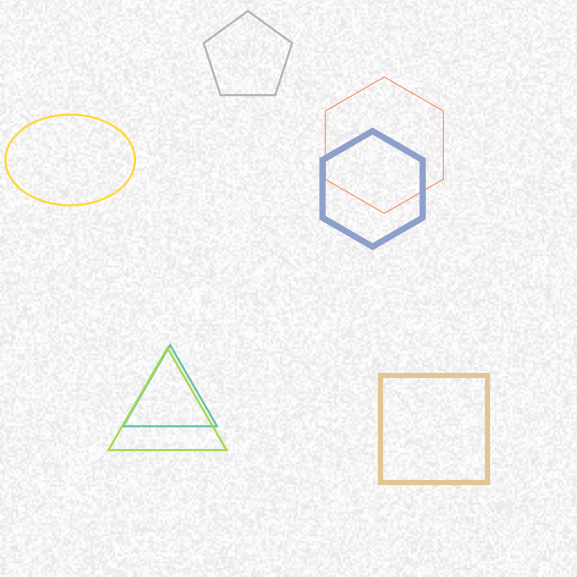[{"shape": "triangle", "thickness": 1, "radius": 0.47, "center": [0.295, 0.308]}, {"shape": "hexagon", "thickness": 0.5, "radius": 0.59, "center": [0.665, 0.748]}, {"shape": "hexagon", "thickness": 3, "radius": 0.5, "center": [0.645, 0.672]}, {"shape": "triangle", "thickness": 1, "radius": 0.59, "center": [0.29, 0.279]}, {"shape": "oval", "thickness": 1, "radius": 0.56, "center": [0.122, 0.722]}, {"shape": "square", "thickness": 2.5, "radius": 0.46, "center": [0.75, 0.258]}, {"shape": "pentagon", "thickness": 1, "radius": 0.4, "center": [0.429, 0.9]}]